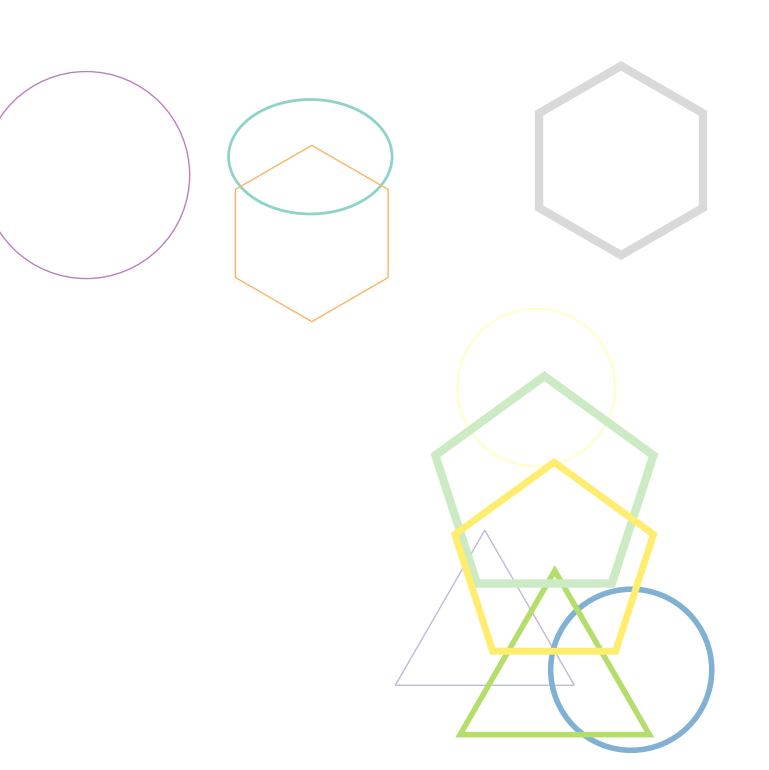[{"shape": "oval", "thickness": 1, "radius": 0.53, "center": [0.403, 0.796]}, {"shape": "circle", "thickness": 0.5, "radius": 0.51, "center": [0.696, 0.497]}, {"shape": "triangle", "thickness": 0.5, "radius": 0.67, "center": [0.63, 0.177]}, {"shape": "circle", "thickness": 2, "radius": 0.52, "center": [0.82, 0.13]}, {"shape": "hexagon", "thickness": 0.5, "radius": 0.57, "center": [0.405, 0.697]}, {"shape": "triangle", "thickness": 2, "radius": 0.71, "center": [0.72, 0.117]}, {"shape": "hexagon", "thickness": 3, "radius": 0.61, "center": [0.807, 0.792]}, {"shape": "circle", "thickness": 0.5, "radius": 0.67, "center": [0.112, 0.773]}, {"shape": "pentagon", "thickness": 3, "radius": 0.74, "center": [0.707, 0.363]}, {"shape": "pentagon", "thickness": 2.5, "radius": 0.68, "center": [0.72, 0.264]}]